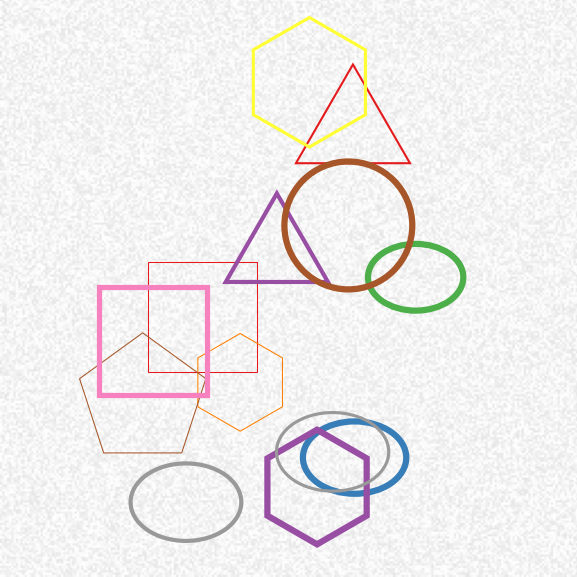[{"shape": "triangle", "thickness": 1, "radius": 0.57, "center": [0.611, 0.774]}, {"shape": "square", "thickness": 0.5, "radius": 0.48, "center": [0.351, 0.45]}, {"shape": "oval", "thickness": 3, "radius": 0.45, "center": [0.614, 0.207]}, {"shape": "oval", "thickness": 3, "radius": 0.41, "center": [0.72, 0.519]}, {"shape": "hexagon", "thickness": 3, "radius": 0.5, "center": [0.549, 0.156]}, {"shape": "triangle", "thickness": 2, "radius": 0.51, "center": [0.479, 0.562]}, {"shape": "hexagon", "thickness": 0.5, "radius": 0.42, "center": [0.416, 0.337]}, {"shape": "hexagon", "thickness": 1.5, "radius": 0.56, "center": [0.536, 0.857]}, {"shape": "pentagon", "thickness": 0.5, "radius": 0.57, "center": [0.247, 0.308]}, {"shape": "circle", "thickness": 3, "radius": 0.55, "center": [0.603, 0.609]}, {"shape": "square", "thickness": 2.5, "radius": 0.47, "center": [0.266, 0.408]}, {"shape": "oval", "thickness": 2, "radius": 0.48, "center": [0.322, 0.13]}, {"shape": "oval", "thickness": 1.5, "radius": 0.49, "center": [0.576, 0.217]}]